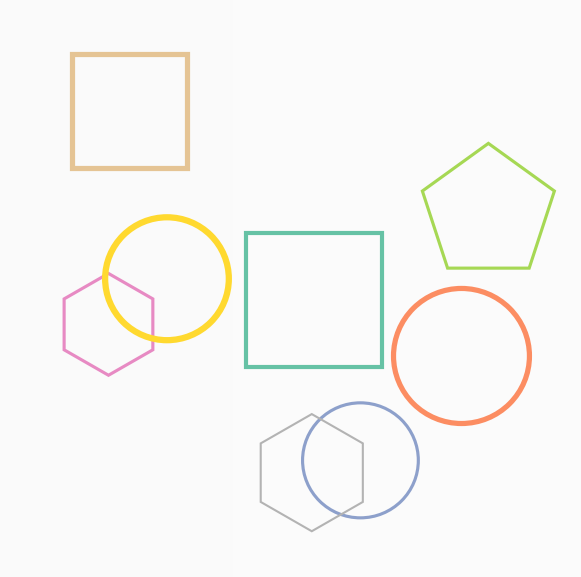[{"shape": "square", "thickness": 2, "radius": 0.58, "center": [0.54, 0.48]}, {"shape": "circle", "thickness": 2.5, "radius": 0.58, "center": [0.794, 0.383]}, {"shape": "circle", "thickness": 1.5, "radius": 0.5, "center": [0.62, 0.202]}, {"shape": "hexagon", "thickness": 1.5, "radius": 0.44, "center": [0.187, 0.437]}, {"shape": "pentagon", "thickness": 1.5, "radius": 0.6, "center": [0.84, 0.631]}, {"shape": "circle", "thickness": 3, "radius": 0.53, "center": [0.287, 0.516]}, {"shape": "square", "thickness": 2.5, "radius": 0.49, "center": [0.223, 0.808]}, {"shape": "hexagon", "thickness": 1, "radius": 0.51, "center": [0.536, 0.181]}]